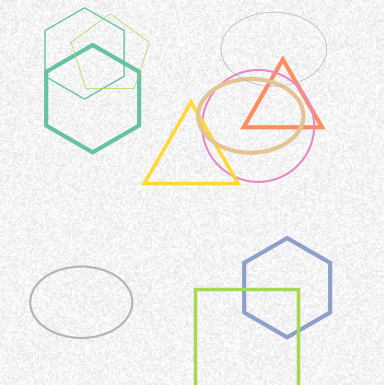[{"shape": "hexagon", "thickness": 3, "radius": 0.7, "center": [0.241, 0.744]}, {"shape": "hexagon", "thickness": 1, "radius": 0.59, "center": [0.22, 0.861]}, {"shape": "triangle", "thickness": 3, "radius": 0.59, "center": [0.735, 0.728]}, {"shape": "hexagon", "thickness": 3, "radius": 0.64, "center": [0.746, 0.253]}, {"shape": "circle", "thickness": 1.5, "radius": 0.73, "center": [0.671, 0.673]}, {"shape": "pentagon", "thickness": 0.5, "radius": 0.54, "center": [0.286, 0.857]}, {"shape": "square", "thickness": 2.5, "radius": 0.67, "center": [0.641, 0.114]}, {"shape": "triangle", "thickness": 2.5, "radius": 0.7, "center": [0.496, 0.594]}, {"shape": "oval", "thickness": 3, "radius": 0.68, "center": [0.651, 0.699]}, {"shape": "oval", "thickness": 0.5, "radius": 0.69, "center": [0.711, 0.872]}, {"shape": "oval", "thickness": 1.5, "radius": 0.66, "center": [0.211, 0.215]}]